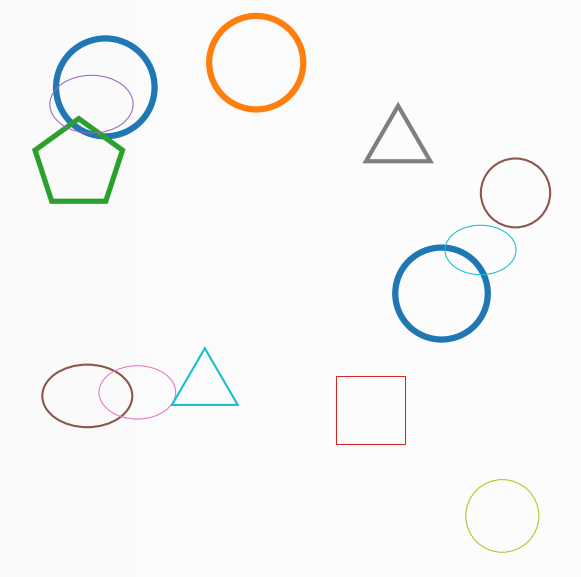[{"shape": "circle", "thickness": 3, "radius": 0.42, "center": [0.181, 0.848]}, {"shape": "circle", "thickness": 3, "radius": 0.4, "center": [0.76, 0.491]}, {"shape": "circle", "thickness": 3, "radius": 0.4, "center": [0.441, 0.891]}, {"shape": "pentagon", "thickness": 2.5, "radius": 0.4, "center": [0.135, 0.715]}, {"shape": "square", "thickness": 0.5, "radius": 0.29, "center": [0.637, 0.289]}, {"shape": "oval", "thickness": 0.5, "radius": 0.36, "center": [0.157, 0.819]}, {"shape": "oval", "thickness": 1, "radius": 0.39, "center": [0.15, 0.314]}, {"shape": "circle", "thickness": 1, "radius": 0.3, "center": [0.887, 0.665]}, {"shape": "oval", "thickness": 0.5, "radius": 0.33, "center": [0.236, 0.32]}, {"shape": "triangle", "thickness": 2, "radius": 0.32, "center": [0.685, 0.752]}, {"shape": "circle", "thickness": 0.5, "radius": 0.31, "center": [0.864, 0.106]}, {"shape": "oval", "thickness": 0.5, "radius": 0.31, "center": [0.827, 0.566]}, {"shape": "triangle", "thickness": 1, "radius": 0.33, "center": [0.352, 0.331]}]